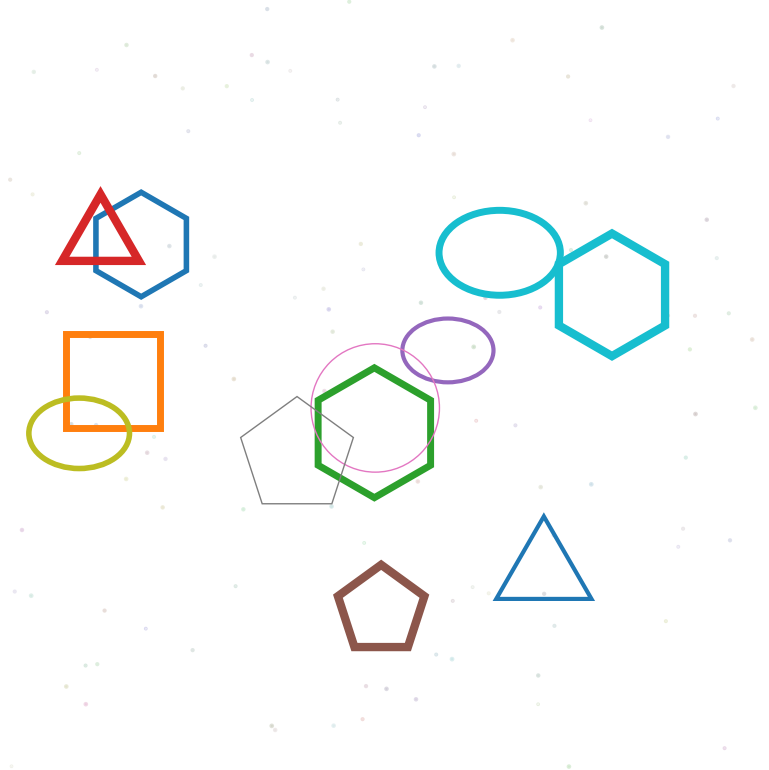[{"shape": "triangle", "thickness": 1.5, "radius": 0.36, "center": [0.706, 0.258]}, {"shape": "hexagon", "thickness": 2, "radius": 0.34, "center": [0.183, 0.682]}, {"shape": "square", "thickness": 2.5, "radius": 0.3, "center": [0.146, 0.505]}, {"shape": "hexagon", "thickness": 2.5, "radius": 0.42, "center": [0.486, 0.438]}, {"shape": "triangle", "thickness": 3, "radius": 0.29, "center": [0.131, 0.69]}, {"shape": "oval", "thickness": 1.5, "radius": 0.3, "center": [0.582, 0.545]}, {"shape": "pentagon", "thickness": 3, "radius": 0.3, "center": [0.495, 0.207]}, {"shape": "circle", "thickness": 0.5, "radius": 0.42, "center": [0.487, 0.47]}, {"shape": "pentagon", "thickness": 0.5, "radius": 0.38, "center": [0.386, 0.408]}, {"shape": "oval", "thickness": 2, "radius": 0.33, "center": [0.103, 0.437]}, {"shape": "oval", "thickness": 2.5, "radius": 0.39, "center": [0.649, 0.672]}, {"shape": "hexagon", "thickness": 3, "radius": 0.4, "center": [0.795, 0.617]}]